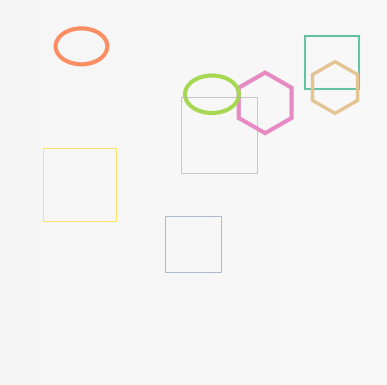[{"shape": "square", "thickness": 1.5, "radius": 0.35, "center": [0.857, 0.837]}, {"shape": "oval", "thickness": 3, "radius": 0.33, "center": [0.21, 0.88]}, {"shape": "square", "thickness": 0.5, "radius": 0.36, "center": [0.499, 0.366]}, {"shape": "hexagon", "thickness": 3, "radius": 0.39, "center": [0.684, 0.733]}, {"shape": "oval", "thickness": 3, "radius": 0.35, "center": [0.547, 0.755]}, {"shape": "square", "thickness": 0.5, "radius": 0.47, "center": [0.205, 0.521]}, {"shape": "hexagon", "thickness": 2.5, "radius": 0.34, "center": [0.865, 0.773]}, {"shape": "square", "thickness": 0.5, "radius": 0.49, "center": [0.565, 0.649]}]